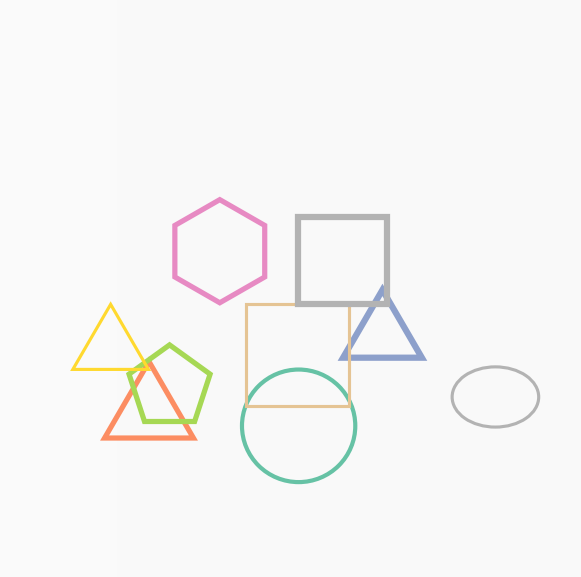[{"shape": "circle", "thickness": 2, "radius": 0.49, "center": [0.514, 0.262]}, {"shape": "triangle", "thickness": 2.5, "radius": 0.44, "center": [0.256, 0.285]}, {"shape": "triangle", "thickness": 3, "radius": 0.39, "center": [0.658, 0.419]}, {"shape": "hexagon", "thickness": 2.5, "radius": 0.45, "center": [0.378, 0.564]}, {"shape": "pentagon", "thickness": 2.5, "radius": 0.37, "center": [0.292, 0.329]}, {"shape": "triangle", "thickness": 1.5, "radius": 0.38, "center": [0.19, 0.397]}, {"shape": "square", "thickness": 1.5, "radius": 0.44, "center": [0.511, 0.384]}, {"shape": "square", "thickness": 3, "radius": 0.38, "center": [0.589, 0.548]}, {"shape": "oval", "thickness": 1.5, "radius": 0.37, "center": [0.852, 0.312]}]